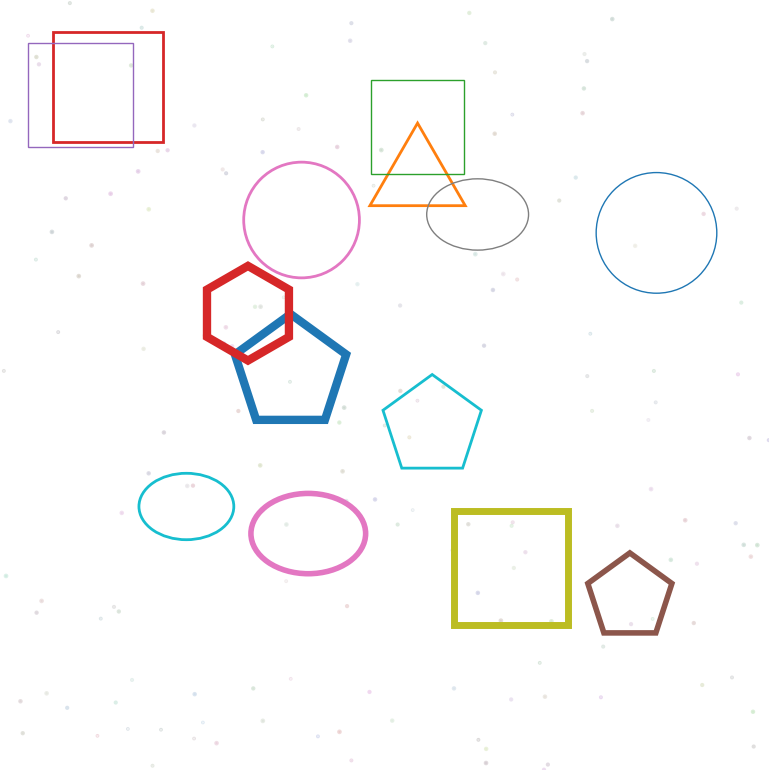[{"shape": "circle", "thickness": 0.5, "radius": 0.39, "center": [0.853, 0.698]}, {"shape": "pentagon", "thickness": 3, "radius": 0.38, "center": [0.377, 0.516]}, {"shape": "triangle", "thickness": 1, "radius": 0.36, "center": [0.542, 0.769]}, {"shape": "square", "thickness": 0.5, "radius": 0.3, "center": [0.542, 0.835]}, {"shape": "square", "thickness": 1, "radius": 0.36, "center": [0.14, 0.887]}, {"shape": "hexagon", "thickness": 3, "radius": 0.31, "center": [0.322, 0.593]}, {"shape": "square", "thickness": 0.5, "radius": 0.34, "center": [0.104, 0.877]}, {"shape": "pentagon", "thickness": 2, "radius": 0.29, "center": [0.818, 0.225]}, {"shape": "circle", "thickness": 1, "radius": 0.38, "center": [0.392, 0.714]}, {"shape": "oval", "thickness": 2, "radius": 0.37, "center": [0.4, 0.307]}, {"shape": "oval", "thickness": 0.5, "radius": 0.33, "center": [0.62, 0.721]}, {"shape": "square", "thickness": 2.5, "radius": 0.37, "center": [0.664, 0.263]}, {"shape": "oval", "thickness": 1, "radius": 0.31, "center": [0.242, 0.342]}, {"shape": "pentagon", "thickness": 1, "radius": 0.34, "center": [0.561, 0.446]}]